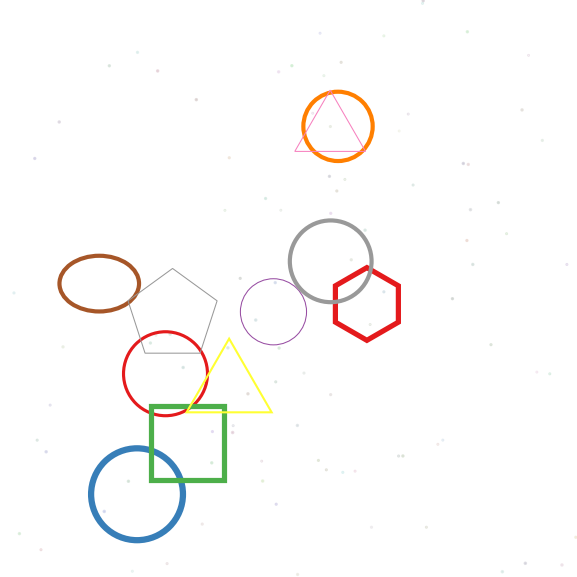[{"shape": "hexagon", "thickness": 2.5, "radius": 0.31, "center": [0.635, 0.473]}, {"shape": "circle", "thickness": 1.5, "radius": 0.36, "center": [0.287, 0.352]}, {"shape": "circle", "thickness": 3, "radius": 0.4, "center": [0.237, 0.143]}, {"shape": "square", "thickness": 2.5, "radius": 0.32, "center": [0.325, 0.232]}, {"shape": "circle", "thickness": 0.5, "radius": 0.29, "center": [0.474, 0.459]}, {"shape": "circle", "thickness": 2, "radius": 0.3, "center": [0.585, 0.78]}, {"shape": "triangle", "thickness": 1, "radius": 0.43, "center": [0.397, 0.328]}, {"shape": "oval", "thickness": 2, "radius": 0.34, "center": [0.172, 0.508]}, {"shape": "triangle", "thickness": 0.5, "radius": 0.35, "center": [0.572, 0.772]}, {"shape": "circle", "thickness": 2, "radius": 0.35, "center": [0.573, 0.547]}, {"shape": "pentagon", "thickness": 0.5, "radius": 0.41, "center": [0.299, 0.453]}]